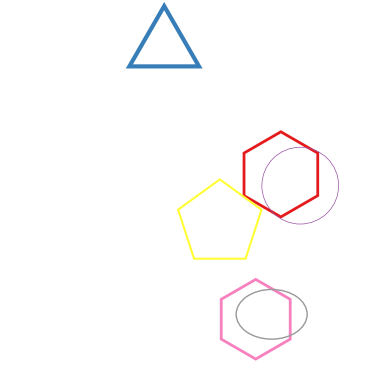[{"shape": "hexagon", "thickness": 2, "radius": 0.55, "center": [0.73, 0.547]}, {"shape": "triangle", "thickness": 3, "radius": 0.52, "center": [0.426, 0.88]}, {"shape": "circle", "thickness": 0.5, "radius": 0.5, "center": [0.78, 0.518]}, {"shape": "pentagon", "thickness": 1.5, "radius": 0.57, "center": [0.571, 0.42]}, {"shape": "hexagon", "thickness": 2, "radius": 0.52, "center": [0.664, 0.171]}, {"shape": "oval", "thickness": 1, "radius": 0.46, "center": [0.706, 0.184]}]